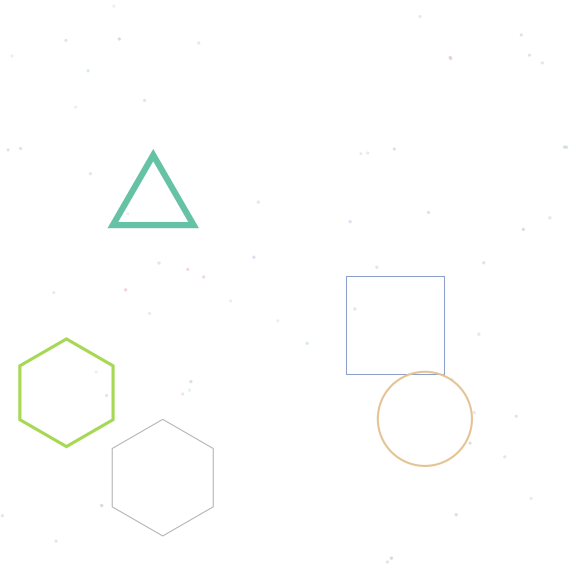[{"shape": "triangle", "thickness": 3, "radius": 0.4, "center": [0.265, 0.65]}, {"shape": "square", "thickness": 0.5, "radius": 0.42, "center": [0.684, 0.436]}, {"shape": "hexagon", "thickness": 1.5, "radius": 0.47, "center": [0.115, 0.319]}, {"shape": "circle", "thickness": 1, "radius": 0.41, "center": [0.736, 0.274]}, {"shape": "hexagon", "thickness": 0.5, "radius": 0.5, "center": [0.282, 0.172]}]